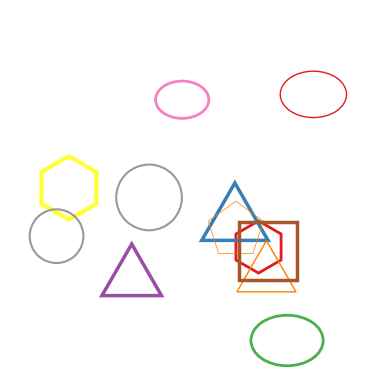[{"shape": "oval", "thickness": 1, "radius": 0.43, "center": [0.814, 0.755]}, {"shape": "hexagon", "thickness": 2, "radius": 0.34, "center": [0.671, 0.358]}, {"shape": "triangle", "thickness": 2.5, "radius": 0.5, "center": [0.61, 0.425]}, {"shape": "oval", "thickness": 2, "radius": 0.47, "center": [0.746, 0.116]}, {"shape": "triangle", "thickness": 2.5, "radius": 0.45, "center": [0.342, 0.277]}, {"shape": "pentagon", "thickness": 0.5, "radius": 0.38, "center": [0.612, 0.402]}, {"shape": "triangle", "thickness": 1, "radius": 0.44, "center": [0.692, 0.286]}, {"shape": "hexagon", "thickness": 3, "radius": 0.41, "center": [0.179, 0.512]}, {"shape": "square", "thickness": 2.5, "radius": 0.38, "center": [0.695, 0.347]}, {"shape": "oval", "thickness": 2, "radius": 0.35, "center": [0.473, 0.741]}, {"shape": "circle", "thickness": 1.5, "radius": 0.35, "center": [0.147, 0.387]}, {"shape": "circle", "thickness": 1.5, "radius": 0.43, "center": [0.387, 0.487]}]